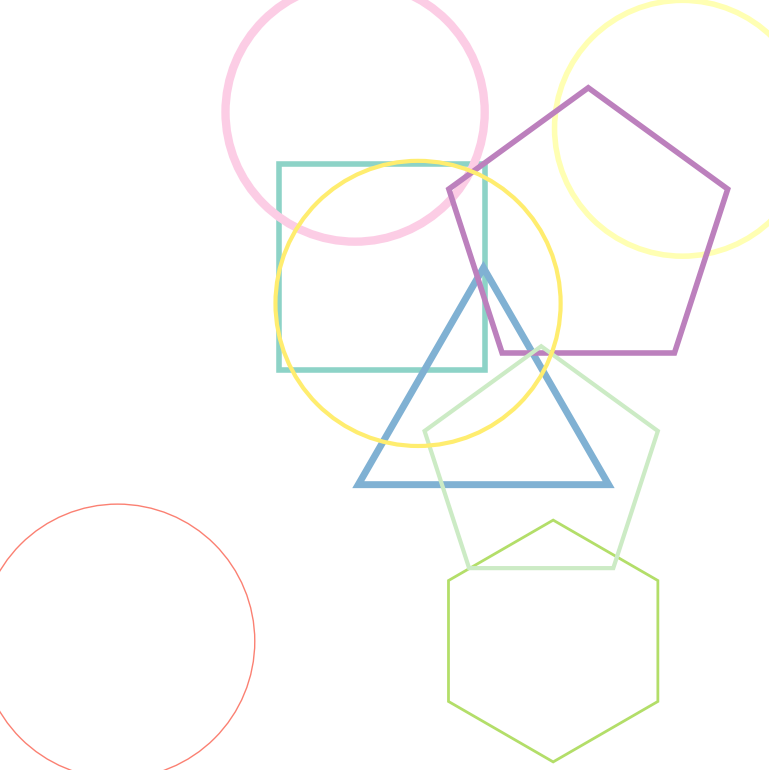[{"shape": "square", "thickness": 2, "radius": 0.67, "center": [0.496, 0.654]}, {"shape": "circle", "thickness": 2, "radius": 0.83, "center": [0.886, 0.833]}, {"shape": "circle", "thickness": 0.5, "radius": 0.89, "center": [0.153, 0.167]}, {"shape": "triangle", "thickness": 2.5, "radius": 0.94, "center": [0.628, 0.464]}, {"shape": "hexagon", "thickness": 1, "radius": 0.78, "center": [0.718, 0.168]}, {"shape": "circle", "thickness": 3, "radius": 0.84, "center": [0.461, 0.854]}, {"shape": "pentagon", "thickness": 2, "radius": 0.95, "center": [0.764, 0.696]}, {"shape": "pentagon", "thickness": 1.5, "radius": 0.8, "center": [0.703, 0.391]}, {"shape": "circle", "thickness": 1.5, "radius": 0.93, "center": [0.543, 0.606]}]